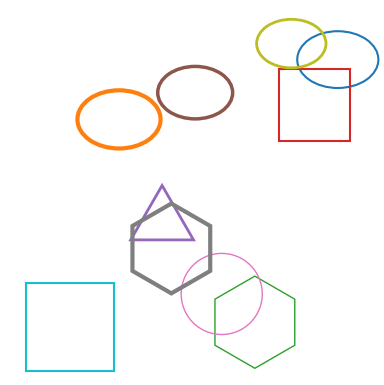[{"shape": "oval", "thickness": 1.5, "radius": 0.53, "center": [0.877, 0.845]}, {"shape": "oval", "thickness": 3, "radius": 0.54, "center": [0.309, 0.69]}, {"shape": "hexagon", "thickness": 1, "radius": 0.6, "center": [0.662, 0.163]}, {"shape": "square", "thickness": 1.5, "radius": 0.46, "center": [0.817, 0.727]}, {"shape": "triangle", "thickness": 2, "radius": 0.47, "center": [0.421, 0.424]}, {"shape": "oval", "thickness": 2.5, "radius": 0.49, "center": [0.507, 0.759]}, {"shape": "circle", "thickness": 1, "radius": 0.53, "center": [0.576, 0.236]}, {"shape": "hexagon", "thickness": 3, "radius": 0.58, "center": [0.445, 0.355]}, {"shape": "oval", "thickness": 2, "radius": 0.45, "center": [0.757, 0.887]}, {"shape": "square", "thickness": 1.5, "radius": 0.58, "center": [0.182, 0.15]}]